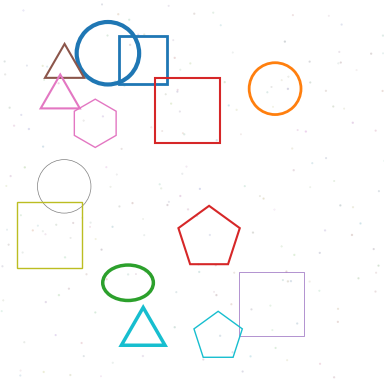[{"shape": "circle", "thickness": 3, "radius": 0.41, "center": [0.28, 0.862]}, {"shape": "square", "thickness": 2, "radius": 0.31, "center": [0.372, 0.843]}, {"shape": "circle", "thickness": 2, "radius": 0.34, "center": [0.715, 0.77]}, {"shape": "oval", "thickness": 2.5, "radius": 0.33, "center": [0.333, 0.266]}, {"shape": "square", "thickness": 1.5, "radius": 0.42, "center": [0.488, 0.714]}, {"shape": "pentagon", "thickness": 1.5, "radius": 0.42, "center": [0.543, 0.382]}, {"shape": "square", "thickness": 0.5, "radius": 0.42, "center": [0.706, 0.21]}, {"shape": "triangle", "thickness": 1.5, "radius": 0.29, "center": [0.168, 0.827]}, {"shape": "triangle", "thickness": 1.5, "radius": 0.29, "center": [0.157, 0.748]}, {"shape": "hexagon", "thickness": 1, "radius": 0.31, "center": [0.247, 0.68]}, {"shape": "circle", "thickness": 0.5, "radius": 0.35, "center": [0.167, 0.516]}, {"shape": "square", "thickness": 1, "radius": 0.43, "center": [0.128, 0.389]}, {"shape": "pentagon", "thickness": 1, "radius": 0.33, "center": [0.567, 0.125]}, {"shape": "triangle", "thickness": 2.5, "radius": 0.33, "center": [0.372, 0.136]}]